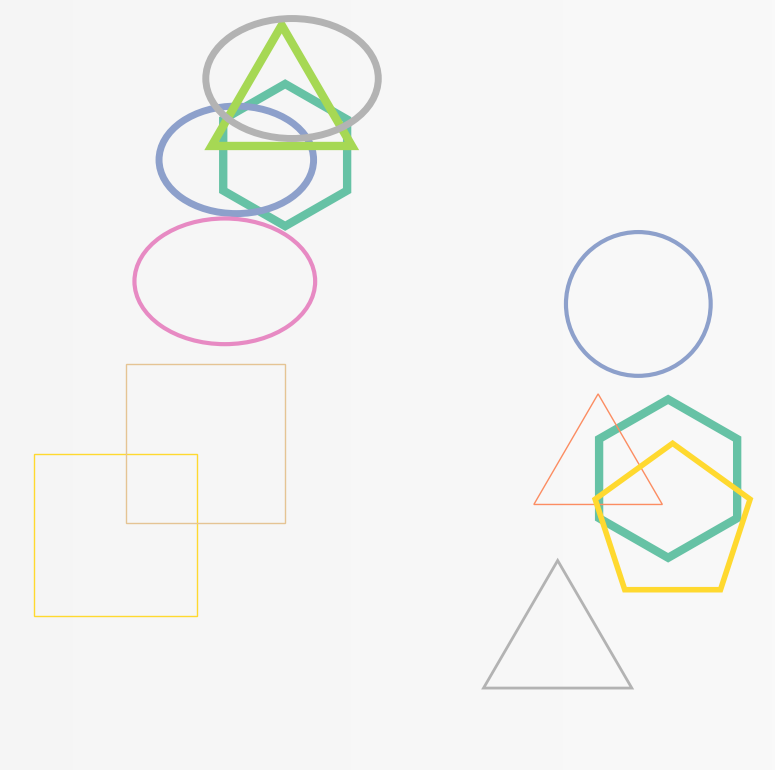[{"shape": "hexagon", "thickness": 3, "radius": 0.46, "center": [0.368, 0.799]}, {"shape": "hexagon", "thickness": 3, "radius": 0.51, "center": [0.862, 0.378]}, {"shape": "triangle", "thickness": 0.5, "radius": 0.48, "center": [0.772, 0.393]}, {"shape": "oval", "thickness": 2.5, "radius": 0.5, "center": [0.305, 0.792]}, {"shape": "circle", "thickness": 1.5, "radius": 0.47, "center": [0.824, 0.605]}, {"shape": "oval", "thickness": 1.5, "radius": 0.58, "center": [0.29, 0.635]}, {"shape": "triangle", "thickness": 3, "radius": 0.52, "center": [0.364, 0.863]}, {"shape": "pentagon", "thickness": 2, "radius": 0.53, "center": [0.868, 0.319]}, {"shape": "square", "thickness": 0.5, "radius": 0.53, "center": [0.149, 0.305]}, {"shape": "square", "thickness": 0.5, "radius": 0.51, "center": [0.266, 0.424]}, {"shape": "triangle", "thickness": 1, "radius": 0.55, "center": [0.72, 0.162]}, {"shape": "oval", "thickness": 2.5, "radius": 0.56, "center": [0.377, 0.898]}]